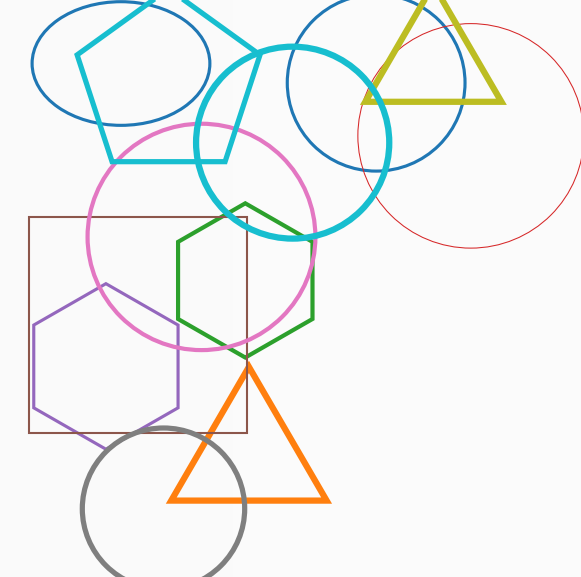[{"shape": "oval", "thickness": 1.5, "radius": 0.76, "center": [0.208, 0.889]}, {"shape": "circle", "thickness": 1.5, "radius": 0.76, "center": [0.647, 0.856]}, {"shape": "triangle", "thickness": 3, "radius": 0.77, "center": [0.428, 0.209]}, {"shape": "hexagon", "thickness": 2, "radius": 0.67, "center": [0.422, 0.514]}, {"shape": "circle", "thickness": 0.5, "radius": 0.97, "center": [0.81, 0.764]}, {"shape": "hexagon", "thickness": 1.5, "radius": 0.72, "center": [0.182, 0.365]}, {"shape": "square", "thickness": 1, "radius": 0.94, "center": [0.237, 0.437]}, {"shape": "circle", "thickness": 2, "radius": 0.98, "center": [0.347, 0.589]}, {"shape": "circle", "thickness": 2.5, "radius": 0.7, "center": [0.281, 0.118]}, {"shape": "triangle", "thickness": 3, "radius": 0.68, "center": [0.746, 0.89]}, {"shape": "pentagon", "thickness": 2.5, "radius": 0.83, "center": [0.29, 0.853]}, {"shape": "circle", "thickness": 3, "radius": 0.83, "center": [0.504, 0.752]}]